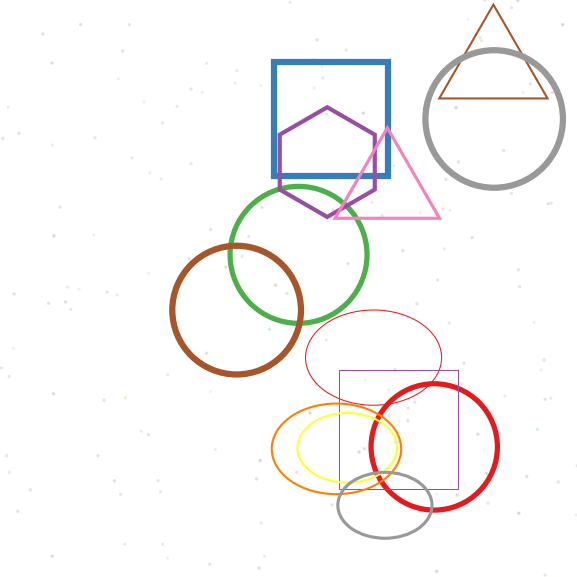[{"shape": "oval", "thickness": 0.5, "radius": 0.59, "center": [0.647, 0.38]}, {"shape": "circle", "thickness": 2.5, "radius": 0.55, "center": [0.752, 0.225]}, {"shape": "square", "thickness": 3, "radius": 0.49, "center": [0.573, 0.793]}, {"shape": "circle", "thickness": 2.5, "radius": 0.59, "center": [0.517, 0.558]}, {"shape": "hexagon", "thickness": 2, "radius": 0.48, "center": [0.567, 0.718]}, {"shape": "square", "thickness": 0.5, "radius": 0.51, "center": [0.69, 0.256]}, {"shape": "oval", "thickness": 1, "radius": 0.56, "center": [0.583, 0.222]}, {"shape": "oval", "thickness": 1, "radius": 0.43, "center": [0.601, 0.224]}, {"shape": "triangle", "thickness": 1, "radius": 0.54, "center": [0.854, 0.883]}, {"shape": "circle", "thickness": 3, "radius": 0.56, "center": [0.41, 0.462]}, {"shape": "triangle", "thickness": 1.5, "radius": 0.52, "center": [0.671, 0.673]}, {"shape": "circle", "thickness": 3, "radius": 0.6, "center": [0.856, 0.793]}, {"shape": "oval", "thickness": 1.5, "radius": 0.41, "center": [0.667, 0.124]}]